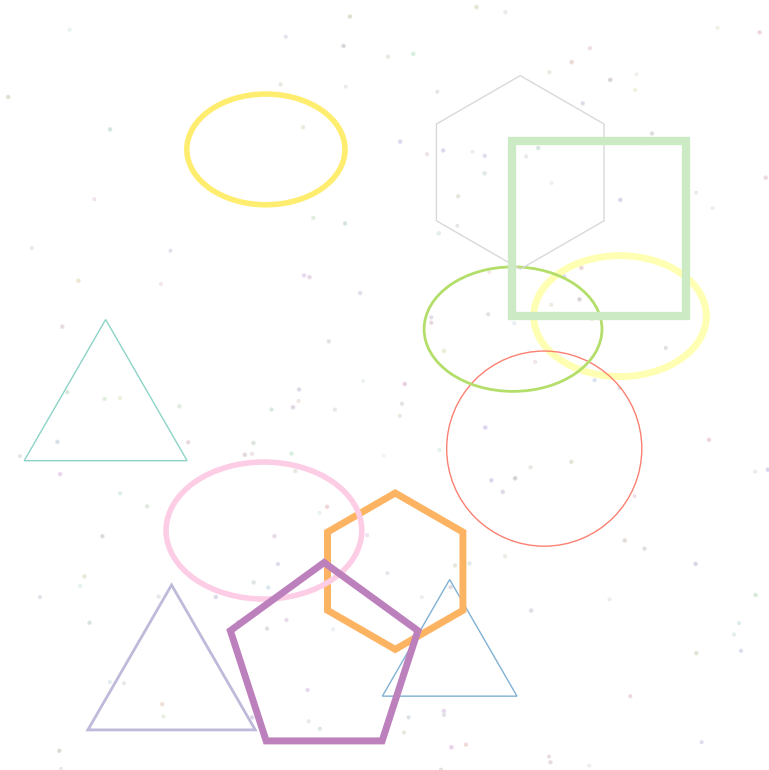[{"shape": "triangle", "thickness": 0.5, "radius": 0.61, "center": [0.137, 0.463]}, {"shape": "oval", "thickness": 2.5, "radius": 0.56, "center": [0.805, 0.589]}, {"shape": "triangle", "thickness": 1, "radius": 0.63, "center": [0.223, 0.115]}, {"shape": "circle", "thickness": 0.5, "radius": 0.63, "center": [0.707, 0.417]}, {"shape": "triangle", "thickness": 0.5, "radius": 0.5, "center": [0.584, 0.146]}, {"shape": "hexagon", "thickness": 2.5, "radius": 0.51, "center": [0.513, 0.258]}, {"shape": "oval", "thickness": 1, "radius": 0.58, "center": [0.666, 0.573]}, {"shape": "oval", "thickness": 2, "radius": 0.64, "center": [0.343, 0.311]}, {"shape": "hexagon", "thickness": 0.5, "radius": 0.63, "center": [0.676, 0.776]}, {"shape": "pentagon", "thickness": 2.5, "radius": 0.64, "center": [0.421, 0.141]}, {"shape": "square", "thickness": 3, "radius": 0.57, "center": [0.778, 0.703]}, {"shape": "oval", "thickness": 2, "radius": 0.51, "center": [0.345, 0.806]}]